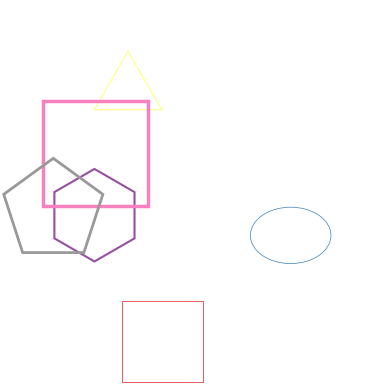[{"shape": "square", "thickness": 0.5, "radius": 0.52, "center": [0.421, 0.113]}, {"shape": "oval", "thickness": 0.5, "radius": 0.52, "center": [0.755, 0.389]}, {"shape": "hexagon", "thickness": 1.5, "radius": 0.6, "center": [0.245, 0.441]}, {"shape": "triangle", "thickness": 0.5, "radius": 0.51, "center": [0.332, 0.765]}, {"shape": "square", "thickness": 2.5, "radius": 0.68, "center": [0.249, 0.601]}, {"shape": "pentagon", "thickness": 2, "radius": 0.68, "center": [0.138, 0.453]}]